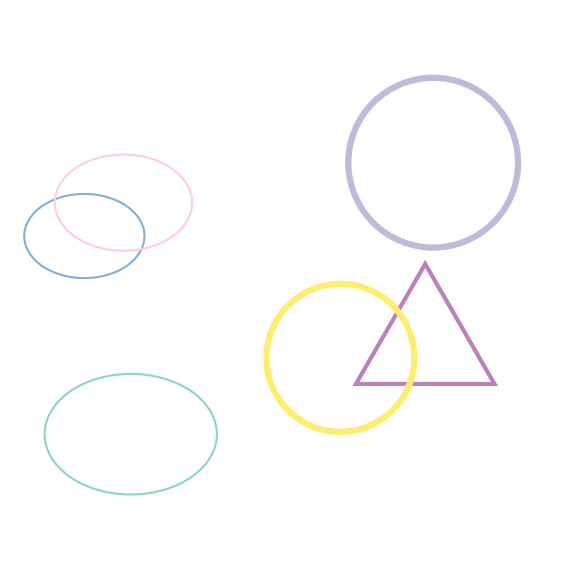[{"shape": "oval", "thickness": 1, "radius": 0.75, "center": [0.226, 0.247]}, {"shape": "circle", "thickness": 3, "radius": 0.73, "center": [0.75, 0.717]}, {"shape": "oval", "thickness": 1, "radius": 0.52, "center": [0.146, 0.59]}, {"shape": "oval", "thickness": 1, "radius": 0.59, "center": [0.214, 0.648]}, {"shape": "triangle", "thickness": 2, "radius": 0.69, "center": [0.736, 0.404]}, {"shape": "circle", "thickness": 3, "radius": 0.64, "center": [0.589, 0.38]}]